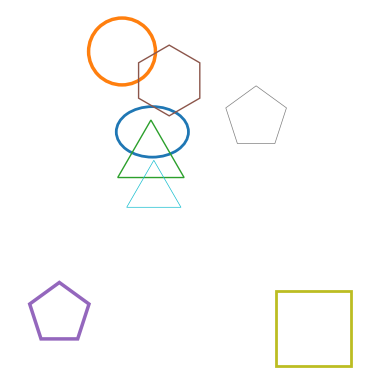[{"shape": "oval", "thickness": 2, "radius": 0.47, "center": [0.396, 0.657]}, {"shape": "circle", "thickness": 2.5, "radius": 0.43, "center": [0.317, 0.866]}, {"shape": "triangle", "thickness": 1, "radius": 0.5, "center": [0.392, 0.589]}, {"shape": "pentagon", "thickness": 2.5, "radius": 0.41, "center": [0.154, 0.185]}, {"shape": "hexagon", "thickness": 1, "radius": 0.46, "center": [0.439, 0.791]}, {"shape": "pentagon", "thickness": 0.5, "radius": 0.41, "center": [0.665, 0.694]}, {"shape": "square", "thickness": 2, "radius": 0.49, "center": [0.815, 0.147]}, {"shape": "triangle", "thickness": 0.5, "radius": 0.41, "center": [0.4, 0.502]}]